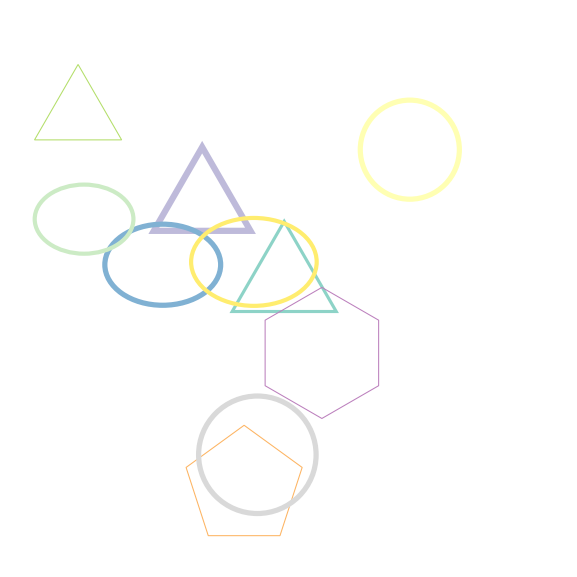[{"shape": "triangle", "thickness": 1.5, "radius": 0.52, "center": [0.492, 0.512]}, {"shape": "circle", "thickness": 2.5, "radius": 0.43, "center": [0.71, 0.74]}, {"shape": "triangle", "thickness": 3, "radius": 0.48, "center": [0.35, 0.648]}, {"shape": "oval", "thickness": 2.5, "radius": 0.5, "center": [0.282, 0.541]}, {"shape": "pentagon", "thickness": 0.5, "radius": 0.53, "center": [0.423, 0.157]}, {"shape": "triangle", "thickness": 0.5, "radius": 0.44, "center": [0.135, 0.8]}, {"shape": "circle", "thickness": 2.5, "radius": 0.51, "center": [0.446, 0.212]}, {"shape": "hexagon", "thickness": 0.5, "radius": 0.57, "center": [0.557, 0.388]}, {"shape": "oval", "thickness": 2, "radius": 0.43, "center": [0.146, 0.62]}, {"shape": "oval", "thickness": 2, "radius": 0.54, "center": [0.44, 0.546]}]